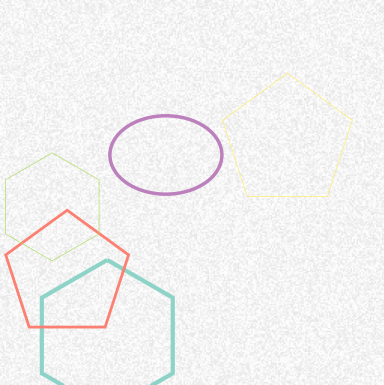[{"shape": "hexagon", "thickness": 3, "radius": 0.98, "center": [0.279, 0.129]}, {"shape": "pentagon", "thickness": 2, "radius": 0.84, "center": [0.174, 0.286]}, {"shape": "hexagon", "thickness": 0.5, "radius": 0.7, "center": [0.136, 0.463]}, {"shape": "oval", "thickness": 2.5, "radius": 0.73, "center": [0.431, 0.597]}, {"shape": "pentagon", "thickness": 0.5, "radius": 0.89, "center": [0.747, 0.633]}]